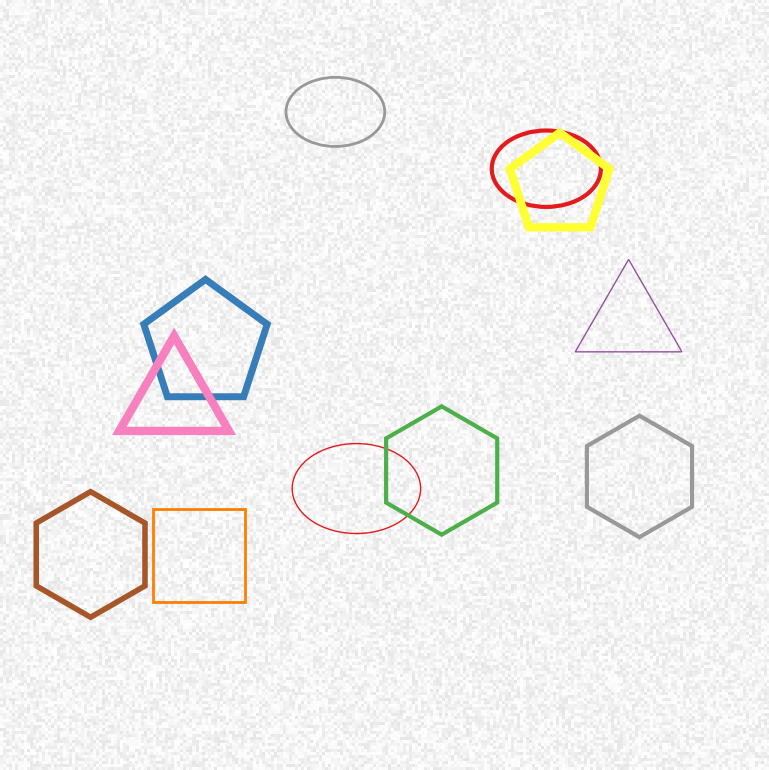[{"shape": "oval", "thickness": 1.5, "radius": 0.35, "center": [0.71, 0.781]}, {"shape": "oval", "thickness": 0.5, "radius": 0.42, "center": [0.463, 0.366]}, {"shape": "pentagon", "thickness": 2.5, "radius": 0.42, "center": [0.267, 0.553]}, {"shape": "hexagon", "thickness": 1.5, "radius": 0.42, "center": [0.574, 0.389]}, {"shape": "triangle", "thickness": 0.5, "radius": 0.4, "center": [0.816, 0.583]}, {"shape": "square", "thickness": 1, "radius": 0.3, "center": [0.258, 0.279]}, {"shape": "pentagon", "thickness": 3, "radius": 0.34, "center": [0.727, 0.76]}, {"shape": "hexagon", "thickness": 2, "radius": 0.41, "center": [0.118, 0.28]}, {"shape": "triangle", "thickness": 3, "radius": 0.41, "center": [0.226, 0.481]}, {"shape": "hexagon", "thickness": 1.5, "radius": 0.39, "center": [0.83, 0.381]}, {"shape": "oval", "thickness": 1, "radius": 0.32, "center": [0.436, 0.855]}]